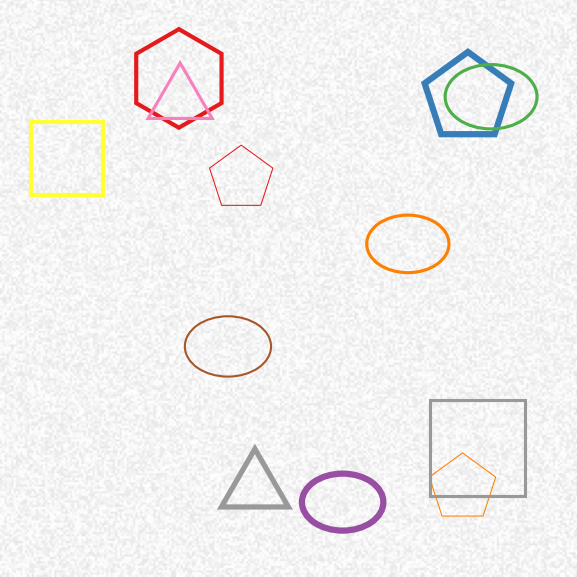[{"shape": "hexagon", "thickness": 2, "radius": 0.43, "center": [0.31, 0.863]}, {"shape": "pentagon", "thickness": 0.5, "radius": 0.29, "center": [0.418, 0.69]}, {"shape": "pentagon", "thickness": 3, "radius": 0.39, "center": [0.81, 0.83]}, {"shape": "oval", "thickness": 1.5, "radius": 0.4, "center": [0.85, 0.832]}, {"shape": "oval", "thickness": 3, "radius": 0.35, "center": [0.593, 0.13]}, {"shape": "pentagon", "thickness": 0.5, "radius": 0.3, "center": [0.801, 0.154]}, {"shape": "oval", "thickness": 1.5, "radius": 0.36, "center": [0.706, 0.577]}, {"shape": "square", "thickness": 2, "radius": 0.31, "center": [0.115, 0.725]}, {"shape": "oval", "thickness": 1, "radius": 0.37, "center": [0.395, 0.399]}, {"shape": "triangle", "thickness": 1.5, "radius": 0.32, "center": [0.312, 0.826]}, {"shape": "triangle", "thickness": 2.5, "radius": 0.33, "center": [0.441, 0.155]}, {"shape": "square", "thickness": 1.5, "radius": 0.41, "center": [0.827, 0.224]}]